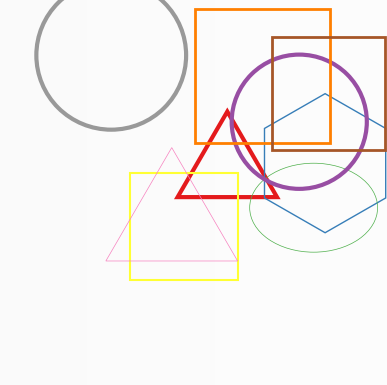[{"shape": "triangle", "thickness": 3, "radius": 0.74, "center": [0.587, 0.562]}, {"shape": "hexagon", "thickness": 1, "radius": 0.9, "center": [0.839, 0.576]}, {"shape": "oval", "thickness": 0.5, "radius": 0.83, "center": [0.809, 0.461]}, {"shape": "circle", "thickness": 3, "radius": 0.87, "center": [0.772, 0.684]}, {"shape": "square", "thickness": 2, "radius": 0.87, "center": [0.677, 0.803]}, {"shape": "square", "thickness": 1.5, "radius": 0.69, "center": [0.475, 0.411]}, {"shape": "square", "thickness": 2, "radius": 0.73, "center": [0.848, 0.757]}, {"shape": "triangle", "thickness": 0.5, "radius": 0.98, "center": [0.443, 0.42]}, {"shape": "circle", "thickness": 3, "radius": 0.97, "center": [0.287, 0.856]}]